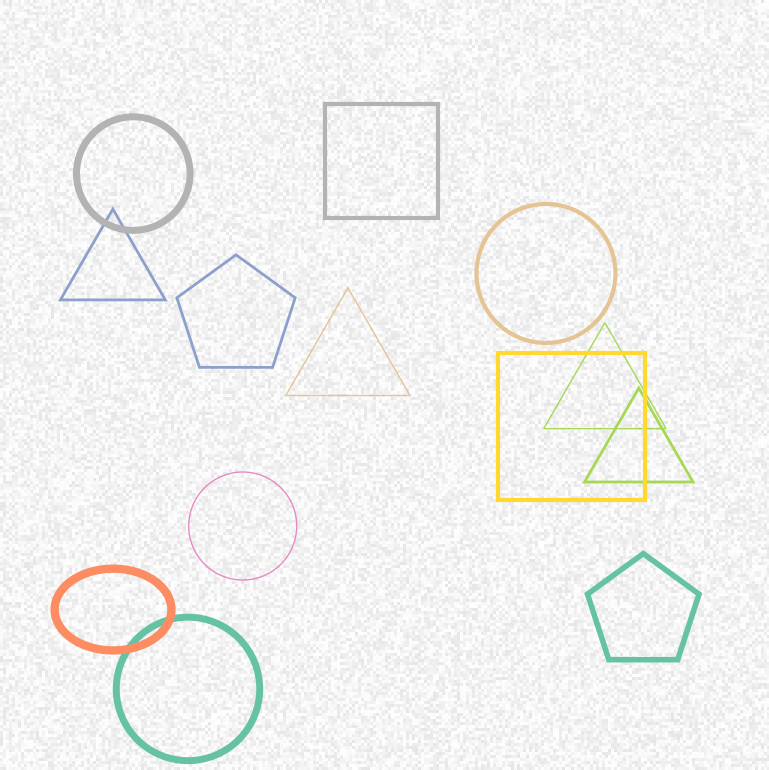[{"shape": "pentagon", "thickness": 2, "radius": 0.38, "center": [0.835, 0.205]}, {"shape": "circle", "thickness": 2.5, "radius": 0.47, "center": [0.244, 0.105]}, {"shape": "oval", "thickness": 3, "radius": 0.38, "center": [0.147, 0.208]}, {"shape": "pentagon", "thickness": 1, "radius": 0.4, "center": [0.307, 0.588]}, {"shape": "triangle", "thickness": 1, "radius": 0.39, "center": [0.147, 0.65]}, {"shape": "circle", "thickness": 0.5, "radius": 0.35, "center": [0.315, 0.317]}, {"shape": "triangle", "thickness": 1, "radius": 0.41, "center": [0.83, 0.415]}, {"shape": "triangle", "thickness": 0.5, "radius": 0.46, "center": [0.786, 0.489]}, {"shape": "square", "thickness": 1.5, "radius": 0.48, "center": [0.742, 0.446]}, {"shape": "triangle", "thickness": 0.5, "radius": 0.47, "center": [0.452, 0.533]}, {"shape": "circle", "thickness": 1.5, "radius": 0.45, "center": [0.709, 0.645]}, {"shape": "circle", "thickness": 2.5, "radius": 0.37, "center": [0.173, 0.775]}, {"shape": "square", "thickness": 1.5, "radius": 0.37, "center": [0.495, 0.791]}]